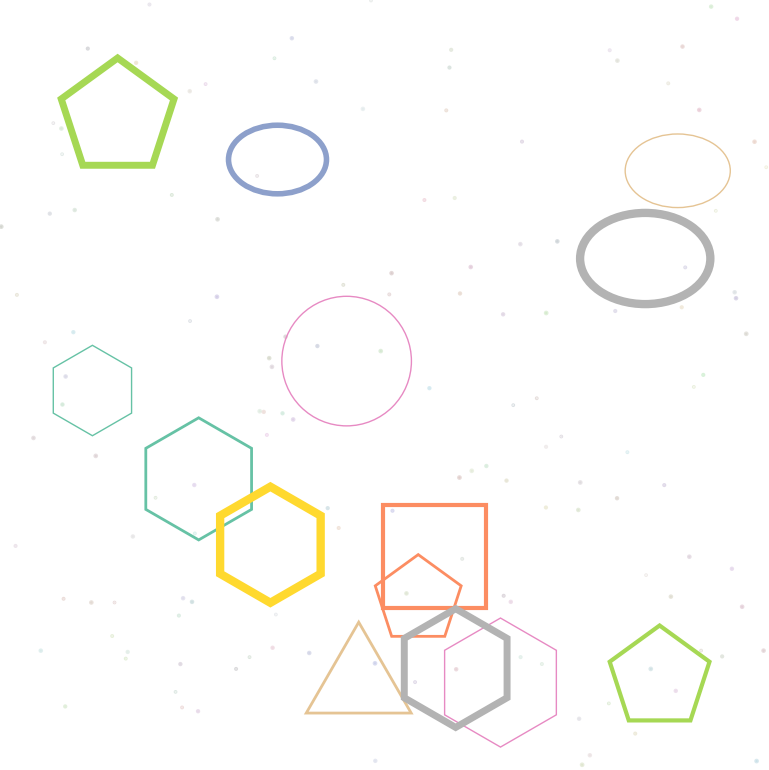[{"shape": "hexagon", "thickness": 1, "radius": 0.4, "center": [0.258, 0.378]}, {"shape": "hexagon", "thickness": 0.5, "radius": 0.29, "center": [0.12, 0.493]}, {"shape": "pentagon", "thickness": 1, "radius": 0.29, "center": [0.543, 0.221]}, {"shape": "square", "thickness": 1.5, "radius": 0.33, "center": [0.564, 0.277]}, {"shape": "oval", "thickness": 2, "radius": 0.32, "center": [0.36, 0.793]}, {"shape": "circle", "thickness": 0.5, "radius": 0.42, "center": [0.45, 0.531]}, {"shape": "hexagon", "thickness": 0.5, "radius": 0.42, "center": [0.65, 0.114]}, {"shape": "pentagon", "thickness": 1.5, "radius": 0.34, "center": [0.857, 0.12]}, {"shape": "pentagon", "thickness": 2.5, "radius": 0.38, "center": [0.153, 0.848]}, {"shape": "hexagon", "thickness": 3, "radius": 0.38, "center": [0.351, 0.293]}, {"shape": "triangle", "thickness": 1, "radius": 0.39, "center": [0.466, 0.113]}, {"shape": "oval", "thickness": 0.5, "radius": 0.34, "center": [0.88, 0.778]}, {"shape": "oval", "thickness": 3, "radius": 0.42, "center": [0.838, 0.664]}, {"shape": "hexagon", "thickness": 2.5, "radius": 0.39, "center": [0.592, 0.132]}]